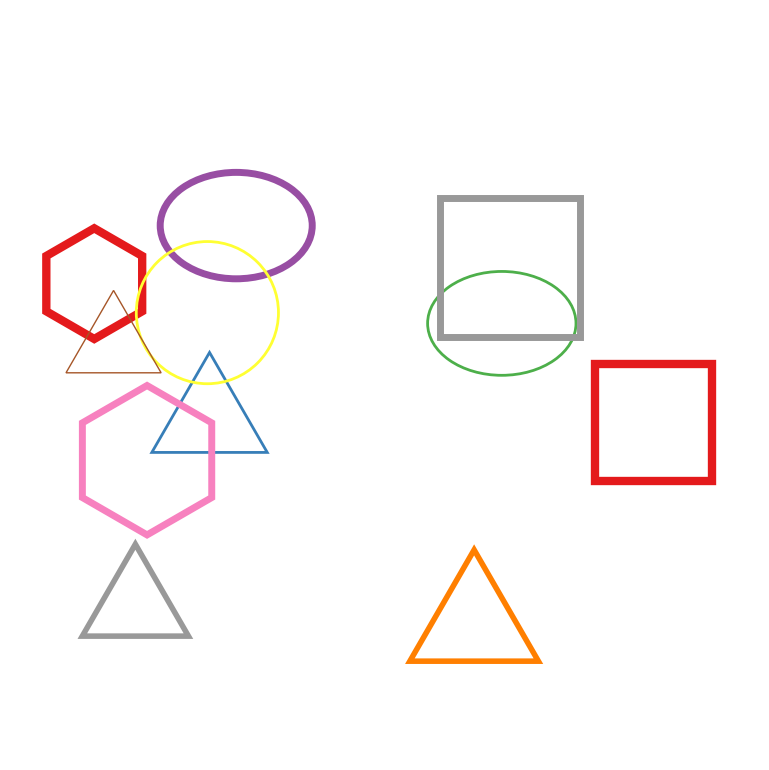[{"shape": "hexagon", "thickness": 3, "radius": 0.36, "center": [0.122, 0.632]}, {"shape": "square", "thickness": 3, "radius": 0.38, "center": [0.849, 0.451]}, {"shape": "triangle", "thickness": 1, "radius": 0.43, "center": [0.272, 0.456]}, {"shape": "oval", "thickness": 1, "radius": 0.48, "center": [0.652, 0.58]}, {"shape": "oval", "thickness": 2.5, "radius": 0.49, "center": [0.307, 0.707]}, {"shape": "triangle", "thickness": 2, "radius": 0.48, "center": [0.616, 0.19]}, {"shape": "circle", "thickness": 1, "radius": 0.46, "center": [0.269, 0.594]}, {"shape": "triangle", "thickness": 0.5, "radius": 0.36, "center": [0.147, 0.551]}, {"shape": "hexagon", "thickness": 2.5, "radius": 0.48, "center": [0.191, 0.402]}, {"shape": "triangle", "thickness": 2, "radius": 0.4, "center": [0.176, 0.214]}, {"shape": "square", "thickness": 2.5, "radius": 0.45, "center": [0.662, 0.653]}]